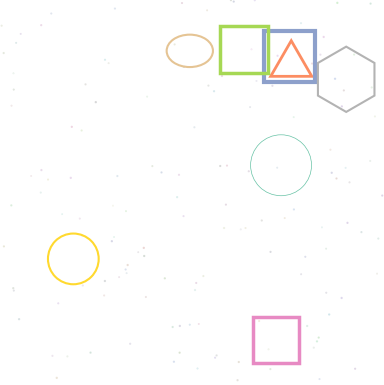[{"shape": "circle", "thickness": 0.5, "radius": 0.4, "center": [0.73, 0.571]}, {"shape": "triangle", "thickness": 2, "radius": 0.31, "center": [0.756, 0.833]}, {"shape": "square", "thickness": 3, "radius": 0.33, "center": [0.752, 0.853]}, {"shape": "square", "thickness": 2.5, "radius": 0.3, "center": [0.717, 0.117]}, {"shape": "square", "thickness": 2.5, "radius": 0.31, "center": [0.634, 0.871]}, {"shape": "circle", "thickness": 1.5, "radius": 0.33, "center": [0.19, 0.328]}, {"shape": "oval", "thickness": 1.5, "radius": 0.3, "center": [0.493, 0.868]}, {"shape": "hexagon", "thickness": 1.5, "radius": 0.42, "center": [0.899, 0.794]}]